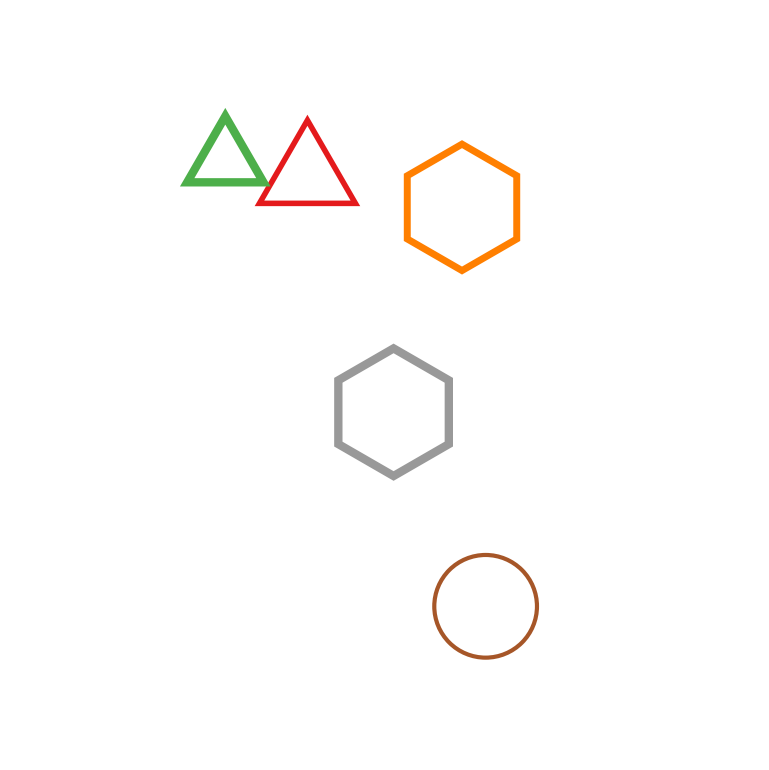[{"shape": "triangle", "thickness": 2, "radius": 0.36, "center": [0.399, 0.772]}, {"shape": "triangle", "thickness": 3, "radius": 0.29, "center": [0.293, 0.792]}, {"shape": "hexagon", "thickness": 2.5, "radius": 0.41, "center": [0.6, 0.731]}, {"shape": "circle", "thickness": 1.5, "radius": 0.33, "center": [0.631, 0.213]}, {"shape": "hexagon", "thickness": 3, "radius": 0.41, "center": [0.511, 0.465]}]